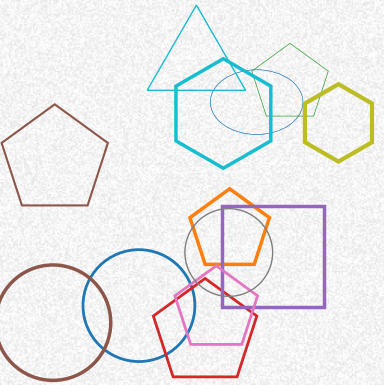[{"shape": "oval", "thickness": 0.5, "radius": 0.6, "center": [0.667, 0.735]}, {"shape": "circle", "thickness": 2, "radius": 0.73, "center": [0.361, 0.206]}, {"shape": "pentagon", "thickness": 2.5, "radius": 0.54, "center": [0.597, 0.401]}, {"shape": "pentagon", "thickness": 0.5, "radius": 0.52, "center": [0.753, 0.783]}, {"shape": "pentagon", "thickness": 2, "radius": 0.71, "center": [0.533, 0.136]}, {"shape": "square", "thickness": 2.5, "radius": 0.66, "center": [0.708, 0.334]}, {"shape": "pentagon", "thickness": 1.5, "radius": 0.73, "center": [0.142, 0.584]}, {"shape": "circle", "thickness": 2.5, "radius": 0.75, "center": [0.138, 0.162]}, {"shape": "pentagon", "thickness": 2, "radius": 0.56, "center": [0.562, 0.197]}, {"shape": "circle", "thickness": 1, "radius": 0.57, "center": [0.594, 0.344]}, {"shape": "hexagon", "thickness": 3, "radius": 0.5, "center": [0.879, 0.681]}, {"shape": "triangle", "thickness": 1, "radius": 0.74, "center": [0.51, 0.839]}, {"shape": "hexagon", "thickness": 2.5, "radius": 0.71, "center": [0.58, 0.705]}]